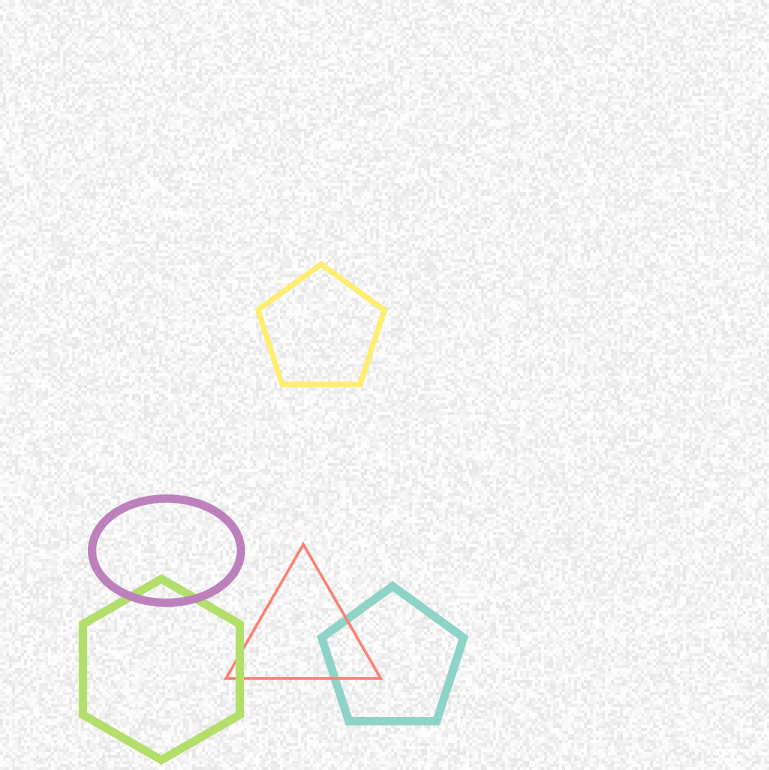[{"shape": "pentagon", "thickness": 3, "radius": 0.48, "center": [0.51, 0.142]}, {"shape": "triangle", "thickness": 1, "radius": 0.58, "center": [0.394, 0.177]}, {"shape": "hexagon", "thickness": 3, "radius": 0.59, "center": [0.21, 0.131]}, {"shape": "oval", "thickness": 3, "radius": 0.48, "center": [0.216, 0.285]}, {"shape": "pentagon", "thickness": 2, "radius": 0.43, "center": [0.417, 0.571]}]